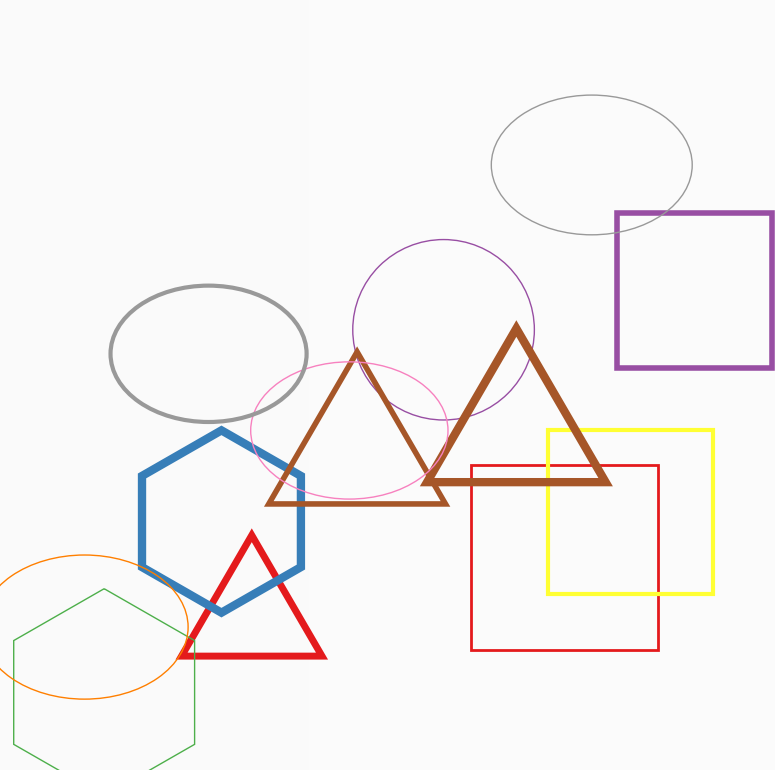[{"shape": "triangle", "thickness": 2.5, "radius": 0.52, "center": [0.325, 0.2]}, {"shape": "square", "thickness": 1, "radius": 0.6, "center": [0.728, 0.276]}, {"shape": "hexagon", "thickness": 3, "radius": 0.59, "center": [0.286, 0.323]}, {"shape": "hexagon", "thickness": 0.5, "radius": 0.67, "center": [0.134, 0.101]}, {"shape": "circle", "thickness": 0.5, "radius": 0.59, "center": [0.572, 0.572]}, {"shape": "square", "thickness": 2, "radius": 0.5, "center": [0.896, 0.623]}, {"shape": "oval", "thickness": 0.5, "radius": 0.67, "center": [0.109, 0.186]}, {"shape": "square", "thickness": 1.5, "radius": 0.53, "center": [0.814, 0.335]}, {"shape": "triangle", "thickness": 2, "radius": 0.66, "center": [0.461, 0.411]}, {"shape": "triangle", "thickness": 3, "radius": 0.67, "center": [0.666, 0.44]}, {"shape": "oval", "thickness": 0.5, "radius": 0.64, "center": [0.451, 0.441]}, {"shape": "oval", "thickness": 1.5, "radius": 0.63, "center": [0.269, 0.54]}, {"shape": "oval", "thickness": 0.5, "radius": 0.65, "center": [0.764, 0.786]}]